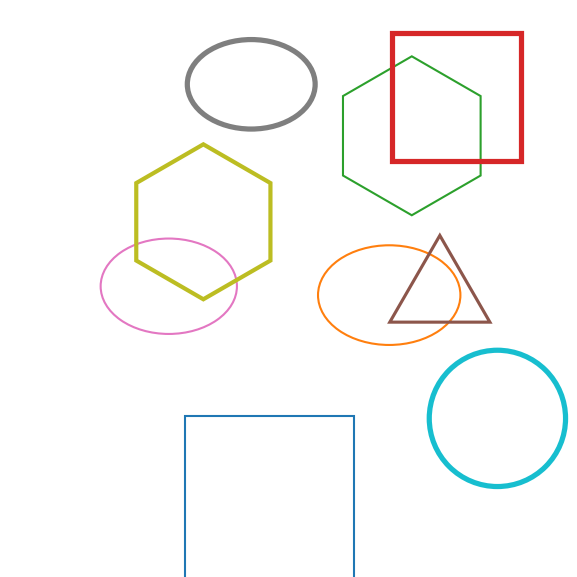[{"shape": "square", "thickness": 1, "radius": 0.73, "center": [0.467, 0.132]}, {"shape": "oval", "thickness": 1, "radius": 0.62, "center": [0.674, 0.488]}, {"shape": "hexagon", "thickness": 1, "radius": 0.69, "center": [0.713, 0.764]}, {"shape": "square", "thickness": 2.5, "radius": 0.56, "center": [0.79, 0.831]}, {"shape": "triangle", "thickness": 1.5, "radius": 0.5, "center": [0.762, 0.491]}, {"shape": "oval", "thickness": 1, "radius": 0.59, "center": [0.292, 0.503]}, {"shape": "oval", "thickness": 2.5, "radius": 0.55, "center": [0.435, 0.853]}, {"shape": "hexagon", "thickness": 2, "radius": 0.67, "center": [0.352, 0.615]}, {"shape": "circle", "thickness": 2.5, "radius": 0.59, "center": [0.861, 0.275]}]